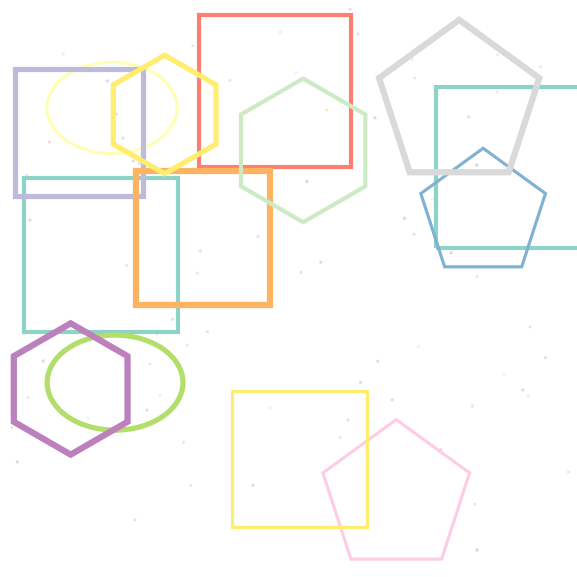[{"shape": "square", "thickness": 2, "radius": 0.67, "center": [0.175, 0.558]}, {"shape": "square", "thickness": 2, "radius": 0.7, "center": [0.895, 0.709]}, {"shape": "oval", "thickness": 1.5, "radius": 0.56, "center": [0.194, 0.812]}, {"shape": "square", "thickness": 2.5, "radius": 0.55, "center": [0.137, 0.769]}, {"shape": "square", "thickness": 2, "radius": 0.66, "center": [0.476, 0.842]}, {"shape": "pentagon", "thickness": 1.5, "radius": 0.57, "center": [0.837, 0.629]}, {"shape": "square", "thickness": 3, "radius": 0.58, "center": [0.351, 0.587]}, {"shape": "oval", "thickness": 2.5, "radius": 0.59, "center": [0.199, 0.337]}, {"shape": "pentagon", "thickness": 1.5, "radius": 0.67, "center": [0.686, 0.139]}, {"shape": "pentagon", "thickness": 3, "radius": 0.73, "center": [0.795, 0.819]}, {"shape": "hexagon", "thickness": 3, "radius": 0.57, "center": [0.122, 0.326]}, {"shape": "hexagon", "thickness": 2, "radius": 0.62, "center": [0.525, 0.739]}, {"shape": "square", "thickness": 1.5, "radius": 0.59, "center": [0.519, 0.204]}, {"shape": "hexagon", "thickness": 2.5, "radius": 0.51, "center": [0.285, 0.801]}]